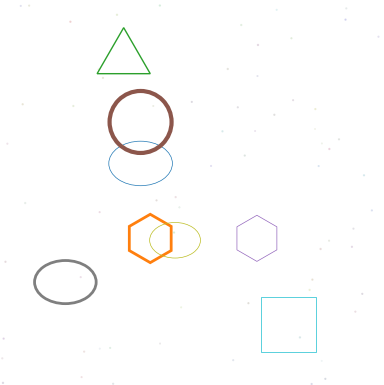[{"shape": "oval", "thickness": 0.5, "radius": 0.41, "center": [0.365, 0.575]}, {"shape": "hexagon", "thickness": 2, "radius": 0.31, "center": [0.39, 0.381]}, {"shape": "triangle", "thickness": 1, "radius": 0.4, "center": [0.321, 0.848]}, {"shape": "hexagon", "thickness": 0.5, "radius": 0.3, "center": [0.667, 0.381]}, {"shape": "circle", "thickness": 3, "radius": 0.4, "center": [0.365, 0.683]}, {"shape": "oval", "thickness": 2, "radius": 0.4, "center": [0.17, 0.267]}, {"shape": "oval", "thickness": 0.5, "radius": 0.33, "center": [0.455, 0.376]}, {"shape": "square", "thickness": 0.5, "radius": 0.36, "center": [0.75, 0.157]}]